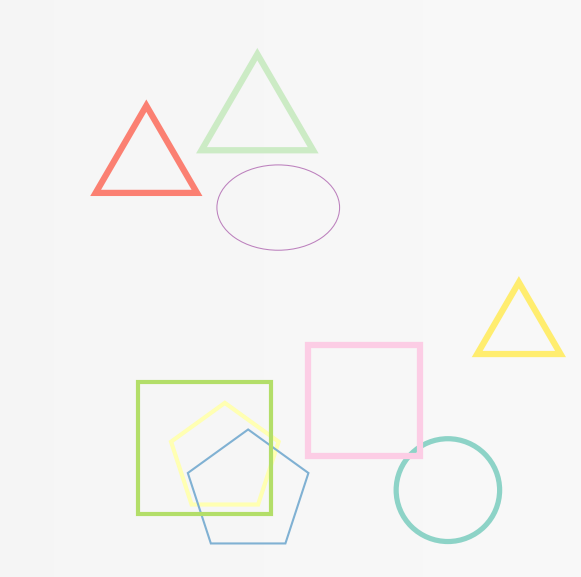[{"shape": "circle", "thickness": 2.5, "radius": 0.45, "center": [0.771, 0.15]}, {"shape": "pentagon", "thickness": 2, "radius": 0.49, "center": [0.387, 0.204]}, {"shape": "triangle", "thickness": 3, "radius": 0.5, "center": [0.252, 0.715]}, {"shape": "pentagon", "thickness": 1, "radius": 0.55, "center": [0.427, 0.146]}, {"shape": "square", "thickness": 2, "radius": 0.57, "center": [0.351, 0.223]}, {"shape": "square", "thickness": 3, "radius": 0.48, "center": [0.626, 0.306]}, {"shape": "oval", "thickness": 0.5, "radius": 0.53, "center": [0.479, 0.64]}, {"shape": "triangle", "thickness": 3, "radius": 0.55, "center": [0.443, 0.794]}, {"shape": "triangle", "thickness": 3, "radius": 0.41, "center": [0.893, 0.427]}]